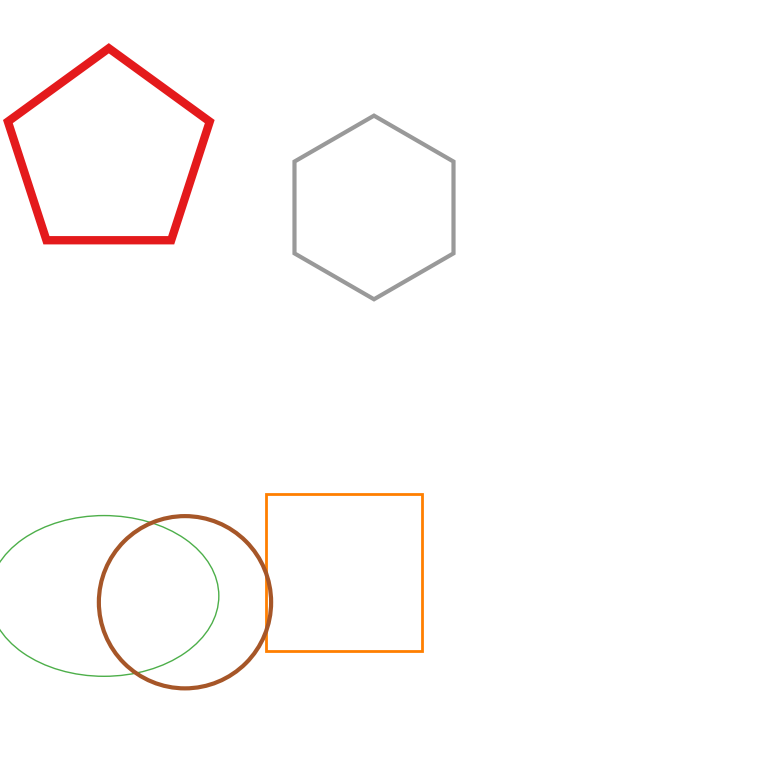[{"shape": "pentagon", "thickness": 3, "radius": 0.69, "center": [0.141, 0.799]}, {"shape": "oval", "thickness": 0.5, "radius": 0.75, "center": [0.135, 0.226]}, {"shape": "square", "thickness": 1, "radius": 0.51, "center": [0.447, 0.257]}, {"shape": "circle", "thickness": 1.5, "radius": 0.56, "center": [0.24, 0.218]}, {"shape": "hexagon", "thickness": 1.5, "radius": 0.6, "center": [0.486, 0.731]}]